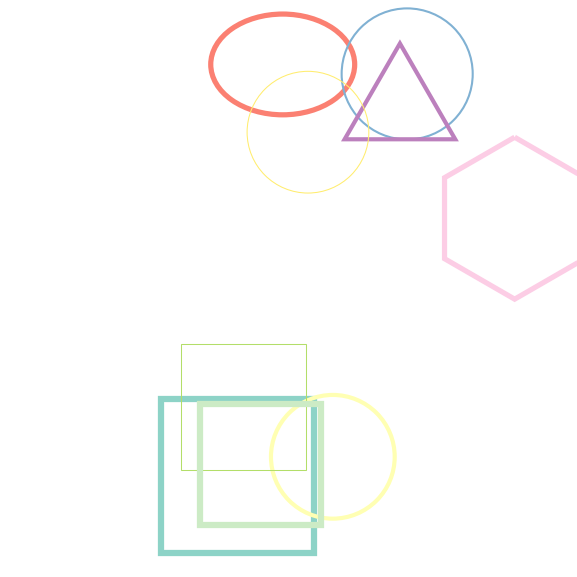[{"shape": "square", "thickness": 3, "radius": 0.66, "center": [0.411, 0.174]}, {"shape": "circle", "thickness": 2, "radius": 0.54, "center": [0.576, 0.208]}, {"shape": "oval", "thickness": 2.5, "radius": 0.62, "center": [0.49, 0.888]}, {"shape": "circle", "thickness": 1, "radius": 0.57, "center": [0.705, 0.871]}, {"shape": "square", "thickness": 0.5, "radius": 0.54, "center": [0.421, 0.294]}, {"shape": "hexagon", "thickness": 2.5, "radius": 0.7, "center": [0.891, 0.621]}, {"shape": "triangle", "thickness": 2, "radius": 0.55, "center": [0.693, 0.813]}, {"shape": "square", "thickness": 3, "radius": 0.52, "center": [0.451, 0.195]}, {"shape": "circle", "thickness": 0.5, "radius": 0.53, "center": [0.533, 0.77]}]